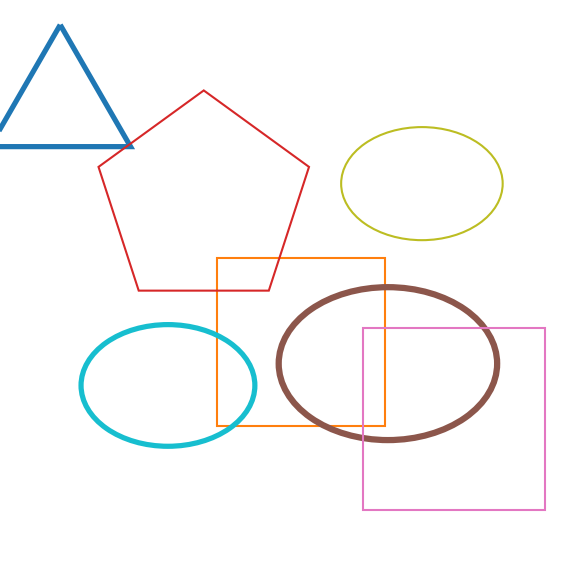[{"shape": "triangle", "thickness": 2.5, "radius": 0.7, "center": [0.104, 0.816]}, {"shape": "square", "thickness": 1, "radius": 0.73, "center": [0.521, 0.407]}, {"shape": "pentagon", "thickness": 1, "radius": 0.96, "center": [0.353, 0.651]}, {"shape": "oval", "thickness": 3, "radius": 0.95, "center": [0.672, 0.369]}, {"shape": "square", "thickness": 1, "radius": 0.79, "center": [0.787, 0.274]}, {"shape": "oval", "thickness": 1, "radius": 0.7, "center": [0.731, 0.681]}, {"shape": "oval", "thickness": 2.5, "radius": 0.75, "center": [0.291, 0.332]}]